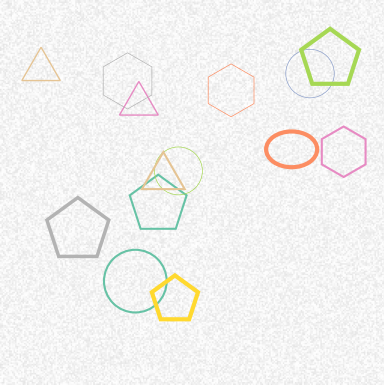[{"shape": "circle", "thickness": 1.5, "radius": 0.41, "center": [0.352, 0.27]}, {"shape": "pentagon", "thickness": 1.5, "radius": 0.39, "center": [0.411, 0.469]}, {"shape": "hexagon", "thickness": 0.5, "radius": 0.34, "center": [0.6, 0.765]}, {"shape": "oval", "thickness": 3, "radius": 0.33, "center": [0.758, 0.612]}, {"shape": "circle", "thickness": 0.5, "radius": 0.31, "center": [0.805, 0.809]}, {"shape": "triangle", "thickness": 1, "radius": 0.29, "center": [0.361, 0.73]}, {"shape": "hexagon", "thickness": 1.5, "radius": 0.33, "center": [0.893, 0.606]}, {"shape": "circle", "thickness": 0.5, "radius": 0.31, "center": [0.464, 0.556]}, {"shape": "pentagon", "thickness": 3, "radius": 0.39, "center": [0.857, 0.846]}, {"shape": "pentagon", "thickness": 3, "radius": 0.32, "center": [0.454, 0.222]}, {"shape": "triangle", "thickness": 1, "radius": 0.29, "center": [0.107, 0.82]}, {"shape": "triangle", "thickness": 1.5, "radius": 0.32, "center": [0.424, 0.541]}, {"shape": "hexagon", "thickness": 0.5, "radius": 0.36, "center": [0.331, 0.79]}, {"shape": "pentagon", "thickness": 2.5, "radius": 0.42, "center": [0.202, 0.402]}]